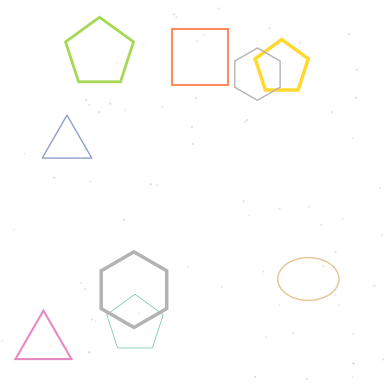[{"shape": "pentagon", "thickness": 0.5, "radius": 0.39, "center": [0.351, 0.159]}, {"shape": "square", "thickness": 1.5, "radius": 0.37, "center": [0.519, 0.852]}, {"shape": "triangle", "thickness": 1, "radius": 0.37, "center": [0.174, 0.627]}, {"shape": "triangle", "thickness": 1.5, "radius": 0.42, "center": [0.113, 0.109]}, {"shape": "pentagon", "thickness": 2, "radius": 0.46, "center": [0.259, 0.863]}, {"shape": "pentagon", "thickness": 2.5, "radius": 0.36, "center": [0.732, 0.825]}, {"shape": "oval", "thickness": 1, "radius": 0.4, "center": [0.801, 0.275]}, {"shape": "hexagon", "thickness": 1, "radius": 0.34, "center": [0.669, 0.807]}, {"shape": "hexagon", "thickness": 2.5, "radius": 0.49, "center": [0.348, 0.248]}]